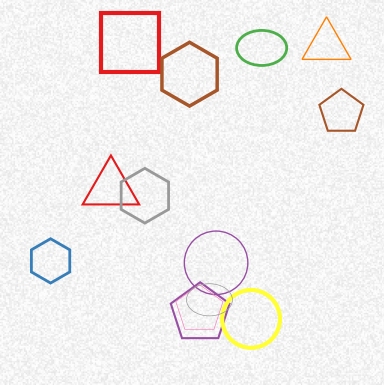[{"shape": "square", "thickness": 3, "radius": 0.38, "center": [0.338, 0.89]}, {"shape": "triangle", "thickness": 1.5, "radius": 0.42, "center": [0.288, 0.511]}, {"shape": "hexagon", "thickness": 2, "radius": 0.29, "center": [0.131, 0.322]}, {"shape": "oval", "thickness": 2, "radius": 0.33, "center": [0.68, 0.875]}, {"shape": "pentagon", "thickness": 1.5, "radius": 0.4, "center": [0.52, 0.187]}, {"shape": "circle", "thickness": 1, "radius": 0.41, "center": [0.561, 0.317]}, {"shape": "triangle", "thickness": 1, "radius": 0.37, "center": [0.848, 0.883]}, {"shape": "circle", "thickness": 3, "radius": 0.38, "center": [0.652, 0.172]}, {"shape": "pentagon", "thickness": 1.5, "radius": 0.3, "center": [0.887, 0.709]}, {"shape": "hexagon", "thickness": 2.5, "radius": 0.41, "center": [0.492, 0.807]}, {"shape": "pentagon", "thickness": 0.5, "radius": 0.32, "center": [0.518, 0.197]}, {"shape": "hexagon", "thickness": 2, "radius": 0.36, "center": [0.376, 0.492]}, {"shape": "oval", "thickness": 0.5, "radius": 0.3, "center": [0.544, 0.221]}]